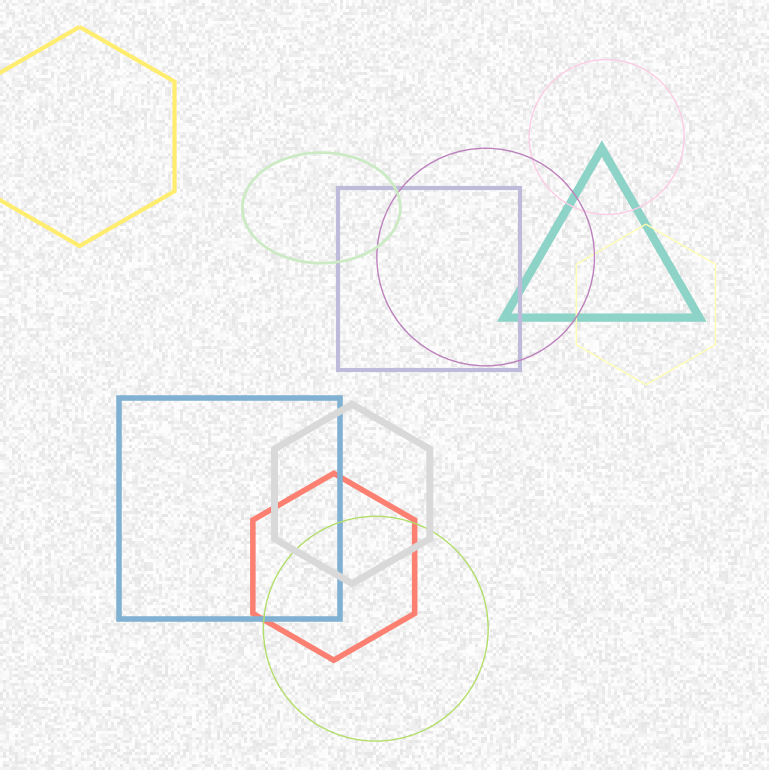[{"shape": "triangle", "thickness": 3, "radius": 0.73, "center": [0.782, 0.661]}, {"shape": "hexagon", "thickness": 0.5, "radius": 0.52, "center": [0.839, 0.605]}, {"shape": "square", "thickness": 1.5, "radius": 0.59, "center": [0.558, 0.638]}, {"shape": "hexagon", "thickness": 2, "radius": 0.61, "center": [0.433, 0.264]}, {"shape": "square", "thickness": 2, "radius": 0.72, "center": [0.298, 0.339]}, {"shape": "circle", "thickness": 0.5, "radius": 0.73, "center": [0.488, 0.183]}, {"shape": "circle", "thickness": 0.5, "radius": 0.5, "center": [0.788, 0.822]}, {"shape": "hexagon", "thickness": 2.5, "radius": 0.58, "center": [0.457, 0.359]}, {"shape": "circle", "thickness": 0.5, "radius": 0.71, "center": [0.631, 0.666]}, {"shape": "oval", "thickness": 1, "radius": 0.51, "center": [0.417, 0.73]}, {"shape": "hexagon", "thickness": 1.5, "radius": 0.71, "center": [0.103, 0.823]}]